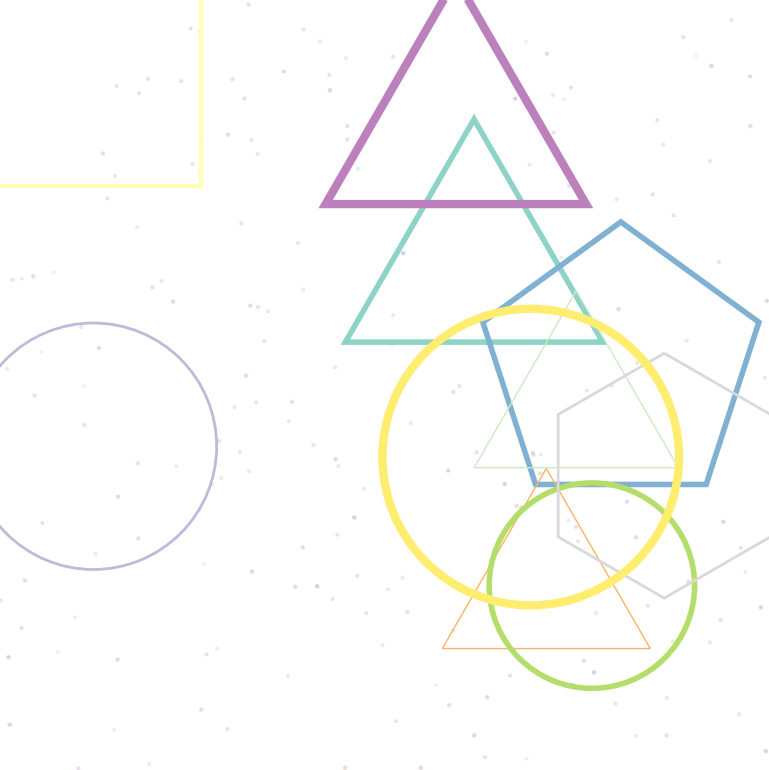[{"shape": "triangle", "thickness": 2, "radius": 0.96, "center": [0.616, 0.652]}, {"shape": "square", "thickness": 1.5, "radius": 0.69, "center": [0.124, 0.895]}, {"shape": "circle", "thickness": 1, "radius": 0.8, "center": [0.121, 0.42]}, {"shape": "pentagon", "thickness": 2, "radius": 0.94, "center": [0.806, 0.523]}, {"shape": "triangle", "thickness": 0.5, "radius": 0.78, "center": [0.709, 0.236]}, {"shape": "circle", "thickness": 2, "radius": 0.67, "center": [0.769, 0.239]}, {"shape": "hexagon", "thickness": 1, "radius": 0.8, "center": [0.863, 0.382]}, {"shape": "triangle", "thickness": 3, "radius": 0.98, "center": [0.592, 0.833]}, {"shape": "triangle", "thickness": 0.5, "radius": 0.77, "center": [0.748, 0.469]}, {"shape": "circle", "thickness": 3, "radius": 0.96, "center": [0.689, 0.406]}]